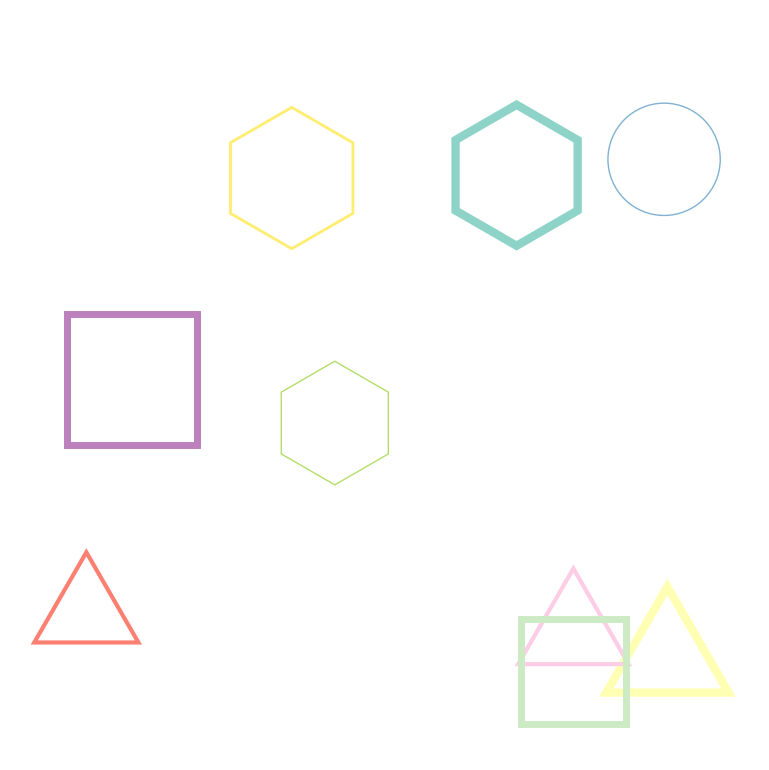[{"shape": "hexagon", "thickness": 3, "radius": 0.46, "center": [0.671, 0.772]}, {"shape": "triangle", "thickness": 3, "radius": 0.46, "center": [0.867, 0.146]}, {"shape": "triangle", "thickness": 1.5, "radius": 0.39, "center": [0.112, 0.205]}, {"shape": "circle", "thickness": 0.5, "radius": 0.36, "center": [0.862, 0.793]}, {"shape": "hexagon", "thickness": 0.5, "radius": 0.4, "center": [0.435, 0.451]}, {"shape": "triangle", "thickness": 1.5, "radius": 0.41, "center": [0.745, 0.179]}, {"shape": "square", "thickness": 2.5, "radius": 0.42, "center": [0.172, 0.507]}, {"shape": "square", "thickness": 2.5, "radius": 0.34, "center": [0.745, 0.128]}, {"shape": "hexagon", "thickness": 1, "radius": 0.46, "center": [0.379, 0.769]}]